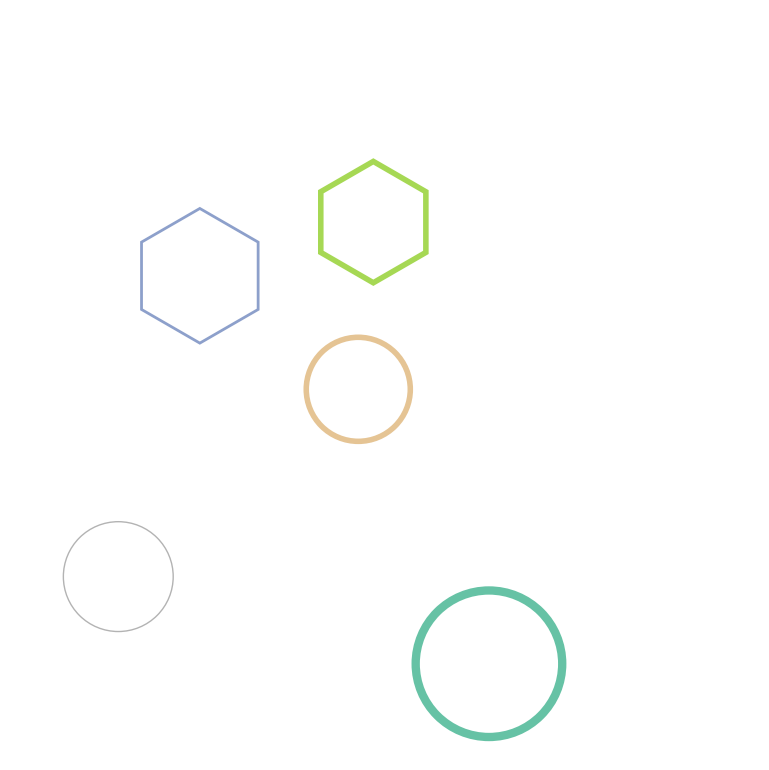[{"shape": "circle", "thickness": 3, "radius": 0.48, "center": [0.635, 0.138]}, {"shape": "hexagon", "thickness": 1, "radius": 0.44, "center": [0.26, 0.642]}, {"shape": "hexagon", "thickness": 2, "radius": 0.39, "center": [0.485, 0.712]}, {"shape": "circle", "thickness": 2, "radius": 0.34, "center": [0.465, 0.494]}, {"shape": "circle", "thickness": 0.5, "radius": 0.36, "center": [0.154, 0.251]}]